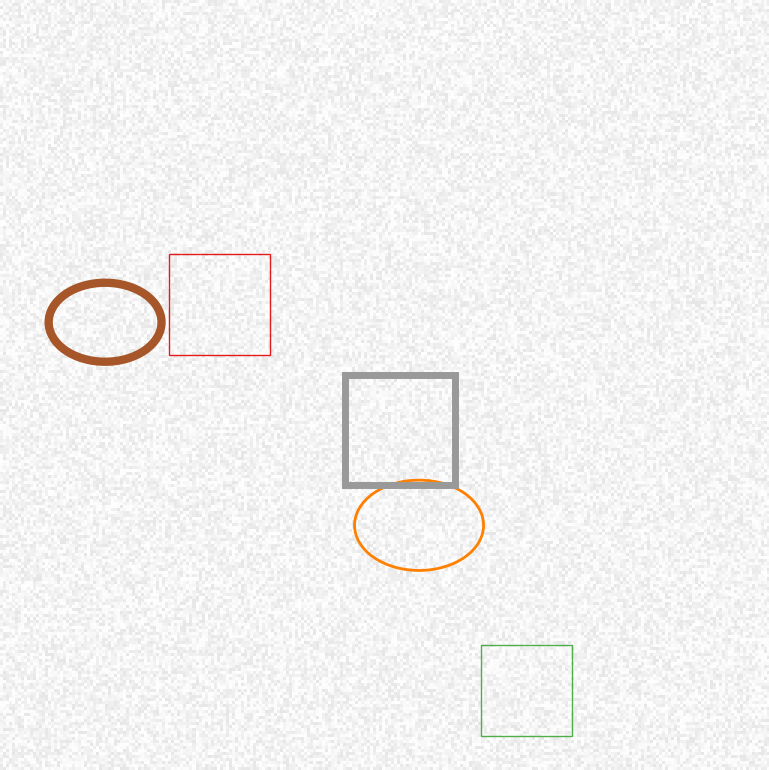[{"shape": "square", "thickness": 0.5, "radius": 0.33, "center": [0.285, 0.605]}, {"shape": "square", "thickness": 0.5, "radius": 0.29, "center": [0.684, 0.103]}, {"shape": "oval", "thickness": 1, "radius": 0.42, "center": [0.544, 0.318]}, {"shape": "oval", "thickness": 3, "radius": 0.37, "center": [0.136, 0.582]}, {"shape": "square", "thickness": 2.5, "radius": 0.35, "center": [0.52, 0.442]}]